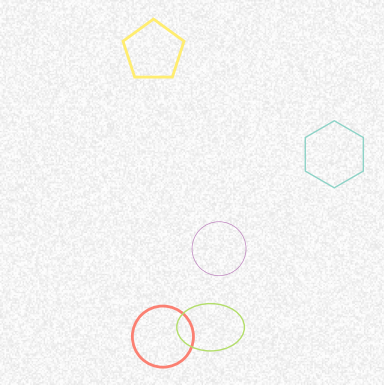[{"shape": "hexagon", "thickness": 1, "radius": 0.44, "center": [0.868, 0.599]}, {"shape": "circle", "thickness": 2, "radius": 0.4, "center": [0.423, 0.126]}, {"shape": "oval", "thickness": 1, "radius": 0.44, "center": [0.547, 0.15]}, {"shape": "circle", "thickness": 0.5, "radius": 0.35, "center": [0.569, 0.354]}, {"shape": "pentagon", "thickness": 2, "radius": 0.42, "center": [0.399, 0.867]}]